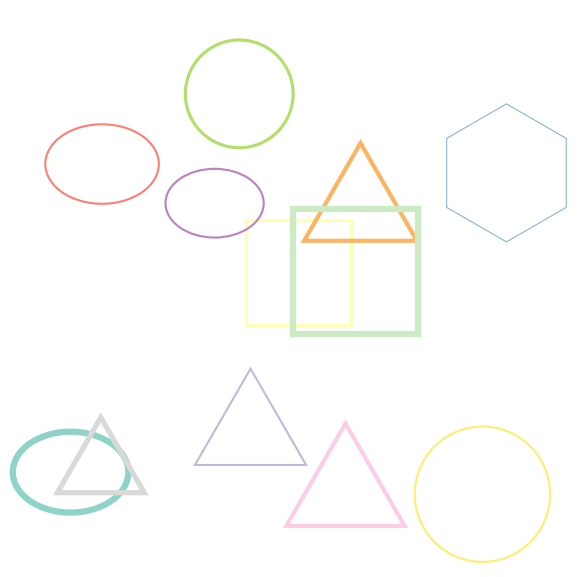[{"shape": "oval", "thickness": 3, "radius": 0.5, "center": [0.122, 0.182]}, {"shape": "square", "thickness": 1.5, "radius": 0.45, "center": [0.516, 0.528]}, {"shape": "triangle", "thickness": 1, "radius": 0.56, "center": [0.434, 0.25]}, {"shape": "oval", "thickness": 1, "radius": 0.49, "center": [0.177, 0.715]}, {"shape": "hexagon", "thickness": 0.5, "radius": 0.6, "center": [0.877, 0.7]}, {"shape": "triangle", "thickness": 2, "radius": 0.56, "center": [0.624, 0.639]}, {"shape": "circle", "thickness": 1.5, "radius": 0.47, "center": [0.414, 0.837]}, {"shape": "triangle", "thickness": 2, "radius": 0.59, "center": [0.598, 0.148]}, {"shape": "triangle", "thickness": 2.5, "radius": 0.43, "center": [0.175, 0.189]}, {"shape": "oval", "thickness": 1, "radius": 0.43, "center": [0.372, 0.647]}, {"shape": "square", "thickness": 3, "radius": 0.54, "center": [0.615, 0.529]}, {"shape": "circle", "thickness": 1, "radius": 0.59, "center": [0.835, 0.143]}]